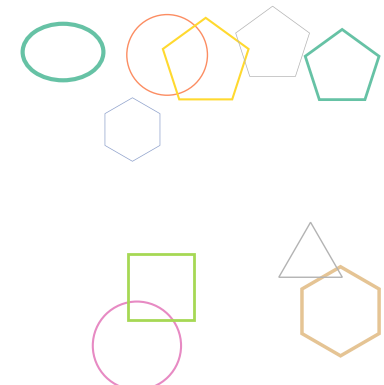[{"shape": "oval", "thickness": 3, "radius": 0.52, "center": [0.164, 0.865]}, {"shape": "pentagon", "thickness": 2, "radius": 0.5, "center": [0.889, 0.823]}, {"shape": "circle", "thickness": 1, "radius": 0.52, "center": [0.434, 0.857]}, {"shape": "hexagon", "thickness": 0.5, "radius": 0.41, "center": [0.344, 0.664]}, {"shape": "circle", "thickness": 1.5, "radius": 0.57, "center": [0.356, 0.102]}, {"shape": "square", "thickness": 2, "radius": 0.43, "center": [0.417, 0.255]}, {"shape": "pentagon", "thickness": 1.5, "radius": 0.59, "center": [0.534, 0.837]}, {"shape": "hexagon", "thickness": 2.5, "radius": 0.58, "center": [0.885, 0.191]}, {"shape": "pentagon", "thickness": 0.5, "radius": 0.5, "center": [0.708, 0.883]}, {"shape": "triangle", "thickness": 1, "radius": 0.48, "center": [0.807, 0.327]}]